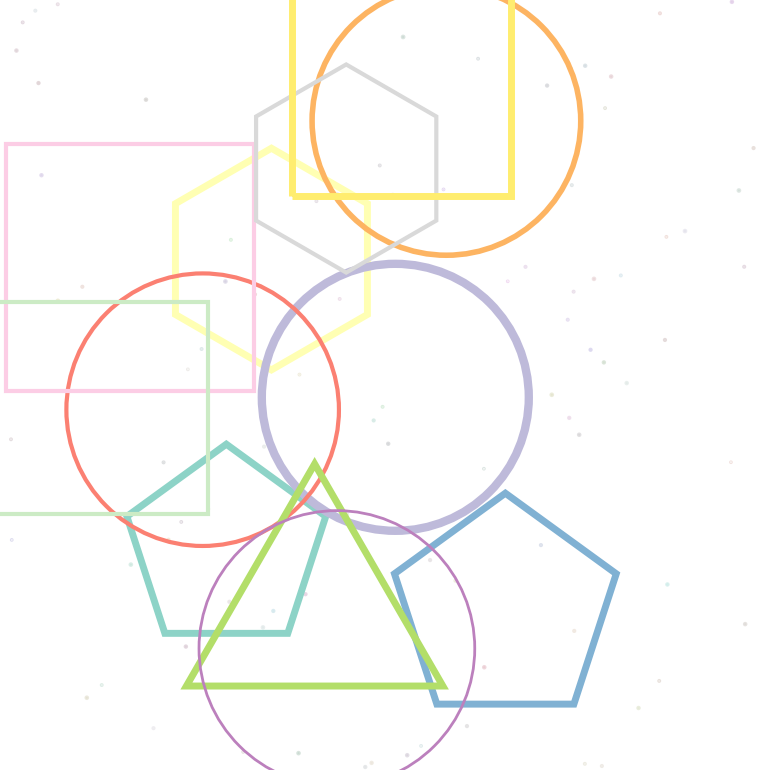[{"shape": "pentagon", "thickness": 2.5, "radius": 0.68, "center": [0.294, 0.287]}, {"shape": "hexagon", "thickness": 2.5, "radius": 0.72, "center": [0.353, 0.664]}, {"shape": "circle", "thickness": 3, "radius": 0.87, "center": [0.513, 0.484]}, {"shape": "circle", "thickness": 1.5, "radius": 0.88, "center": [0.263, 0.468]}, {"shape": "pentagon", "thickness": 2.5, "radius": 0.76, "center": [0.656, 0.208]}, {"shape": "circle", "thickness": 2, "radius": 0.87, "center": [0.58, 0.843]}, {"shape": "triangle", "thickness": 2.5, "radius": 0.96, "center": [0.409, 0.205]}, {"shape": "square", "thickness": 1.5, "radius": 0.8, "center": [0.168, 0.653]}, {"shape": "hexagon", "thickness": 1.5, "radius": 0.68, "center": [0.45, 0.781]}, {"shape": "circle", "thickness": 1, "radius": 0.9, "center": [0.438, 0.158]}, {"shape": "square", "thickness": 1.5, "radius": 0.69, "center": [0.133, 0.47]}, {"shape": "square", "thickness": 2.5, "radius": 0.71, "center": [0.521, 0.887]}]